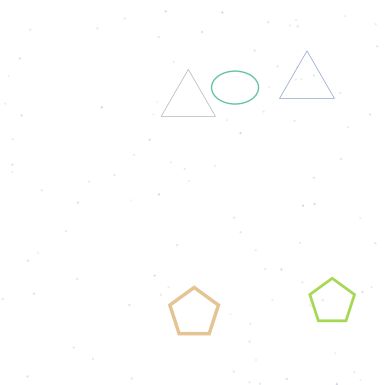[{"shape": "oval", "thickness": 1, "radius": 0.31, "center": [0.611, 0.773]}, {"shape": "triangle", "thickness": 0.5, "radius": 0.41, "center": [0.797, 0.785]}, {"shape": "pentagon", "thickness": 2, "radius": 0.31, "center": [0.863, 0.216]}, {"shape": "pentagon", "thickness": 2.5, "radius": 0.33, "center": [0.504, 0.187]}, {"shape": "triangle", "thickness": 0.5, "radius": 0.41, "center": [0.489, 0.738]}]